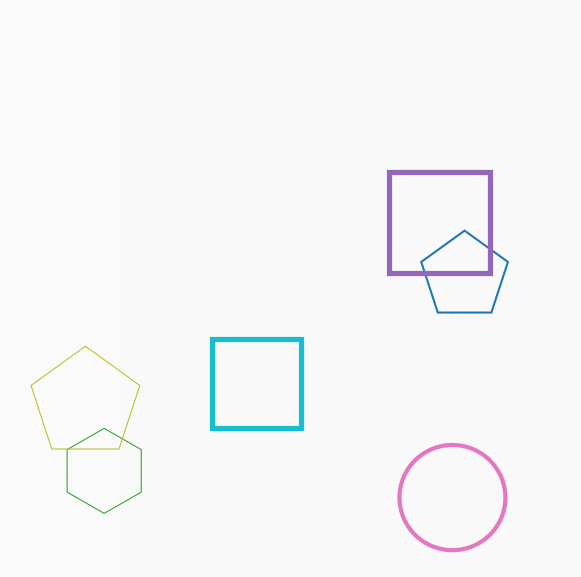[{"shape": "pentagon", "thickness": 1, "radius": 0.39, "center": [0.799, 0.521]}, {"shape": "hexagon", "thickness": 0.5, "radius": 0.37, "center": [0.179, 0.184]}, {"shape": "square", "thickness": 2.5, "radius": 0.43, "center": [0.757, 0.614]}, {"shape": "circle", "thickness": 2, "radius": 0.46, "center": [0.778, 0.138]}, {"shape": "pentagon", "thickness": 0.5, "radius": 0.49, "center": [0.147, 0.301]}, {"shape": "square", "thickness": 2.5, "radius": 0.38, "center": [0.442, 0.335]}]